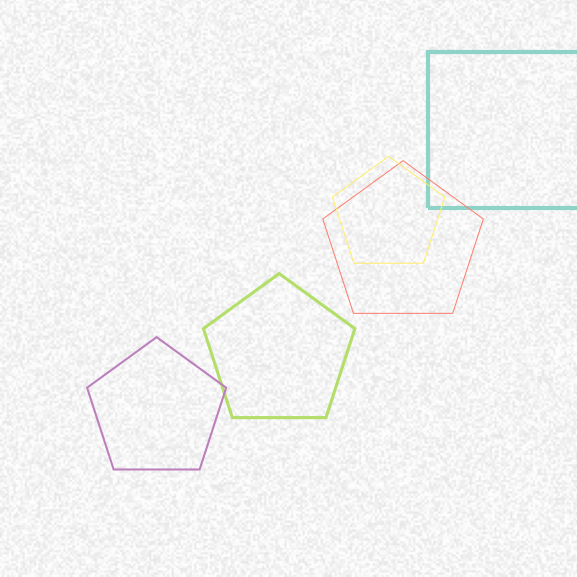[{"shape": "square", "thickness": 2, "radius": 0.67, "center": [0.876, 0.774]}, {"shape": "pentagon", "thickness": 0.5, "radius": 0.73, "center": [0.698, 0.575]}, {"shape": "pentagon", "thickness": 1.5, "radius": 0.69, "center": [0.483, 0.388]}, {"shape": "pentagon", "thickness": 1, "radius": 0.63, "center": [0.271, 0.289]}, {"shape": "pentagon", "thickness": 0.5, "radius": 0.51, "center": [0.673, 0.626]}]